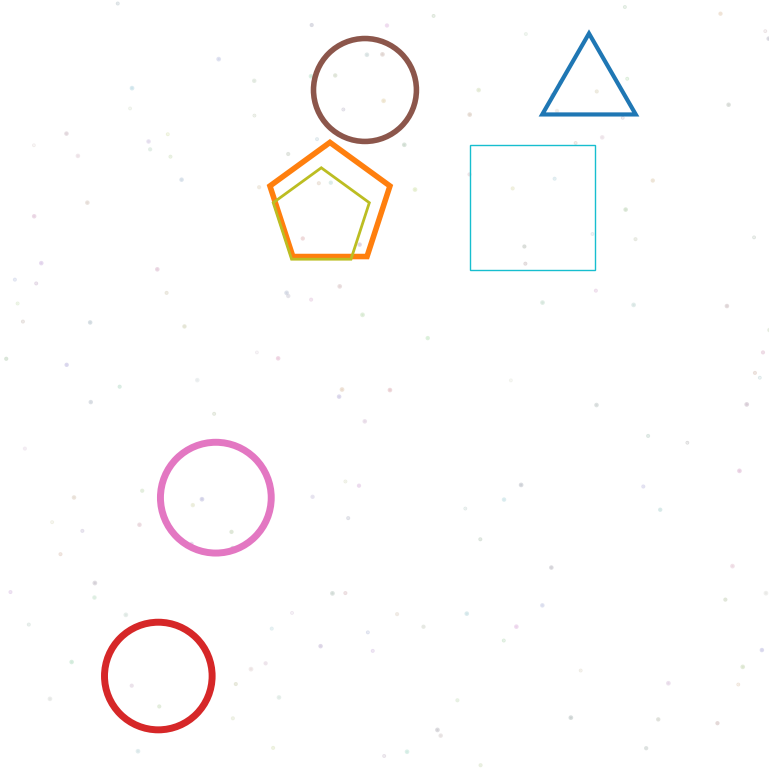[{"shape": "triangle", "thickness": 1.5, "radius": 0.35, "center": [0.765, 0.886]}, {"shape": "pentagon", "thickness": 2, "radius": 0.41, "center": [0.428, 0.733]}, {"shape": "circle", "thickness": 2.5, "radius": 0.35, "center": [0.206, 0.122]}, {"shape": "circle", "thickness": 2, "radius": 0.33, "center": [0.474, 0.883]}, {"shape": "circle", "thickness": 2.5, "radius": 0.36, "center": [0.28, 0.354]}, {"shape": "pentagon", "thickness": 1, "radius": 0.33, "center": [0.417, 0.716]}, {"shape": "square", "thickness": 0.5, "radius": 0.41, "center": [0.692, 0.731]}]